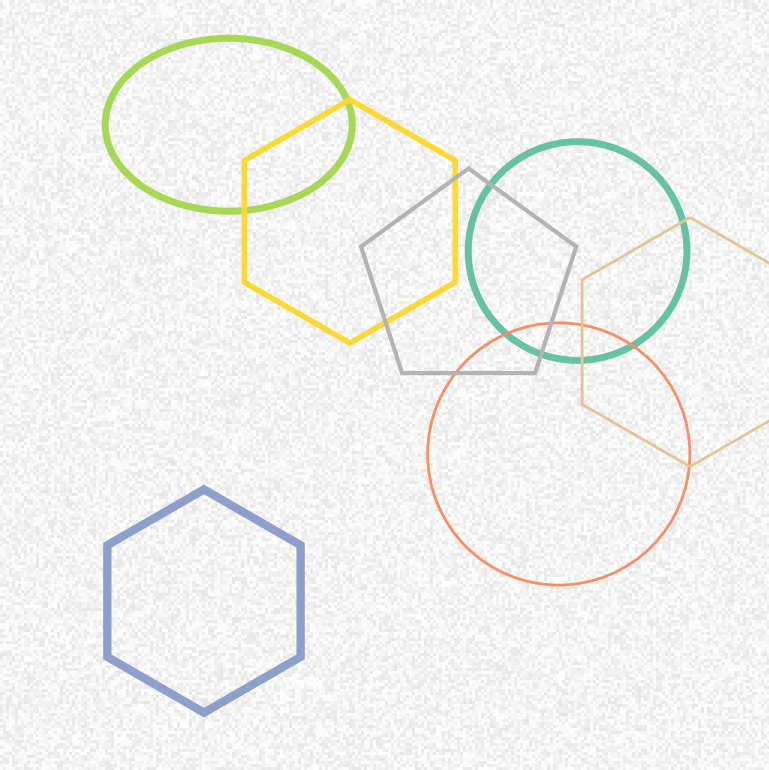[{"shape": "circle", "thickness": 2.5, "radius": 0.71, "center": [0.75, 0.674]}, {"shape": "circle", "thickness": 1, "radius": 0.85, "center": [0.726, 0.41]}, {"shape": "hexagon", "thickness": 3, "radius": 0.72, "center": [0.265, 0.219]}, {"shape": "oval", "thickness": 2.5, "radius": 0.8, "center": [0.297, 0.838]}, {"shape": "hexagon", "thickness": 2, "radius": 0.79, "center": [0.454, 0.713]}, {"shape": "hexagon", "thickness": 1, "radius": 0.81, "center": [0.896, 0.556]}, {"shape": "pentagon", "thickness": 1.5, "radius": 0.73, "center": [0.609, 0.634]}]